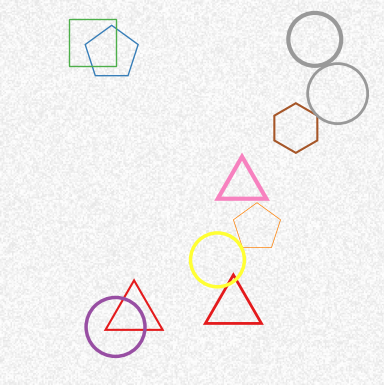[{"shape": "triangle", "thickness": 1.5, "radius": 0.43, "center": [0.348, 0.186]}, {"shape": "triangle", "thickness": 2, "radius": 0.42, "center": [0.606, 0.202]}, {"shape": "pentagon", "thickness": 1, "radius": 0.36, "center": [0.29, 0.862]}, {"shape": "square", "thickness": 1, "radius": 0.3, "center": [0.24, 0.889]}, {"shape": "circle", "thickness": 2.5, "radius": 0.38, "center": [0.3, 0.151]}, {"shape": "pentagon", "thickness": 0.5, "radius": 0.32, "center": [0.667, 0.409]}, {"shape": "circle", "thickness": 2.5, "radius": 0.35, "center": [0.565, 0.325]}, {"shape": "hexagon", "thickness": 1.5, "radius": 0.32, "center": [0.768, 0.667]}, {"shape": "triangle", "thickness": 3, "radius": 0.36, "center": [0.629, 0.52]}, {"shape": "circle", "thickness": 3, "radius": 0.34, "center": [0.818, 0.898]}, {"shape": "circle", "thickness": 2, "radius": 0.39, "center": [0.877, 0.757]}]